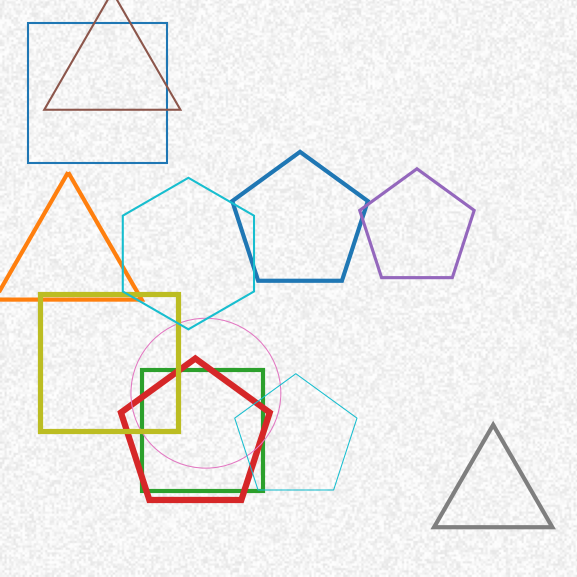[{"shape": "square", "thickness": 1, "radius": 0.6, "center": [0.169, 0.838]}, {"shape": "pentagon", "thickness": 2, "radius": 0.62, "center": [0.52, 0.613]}, {"shape": "triangle", "thickness": 2, "radius": 0.73, "center": [0.118, 0.554]}, {"shape": "square", "thickness": 2, "radius": 0.52, "center": [0.351, 0.254]}, {"shape": "pentagon", "thickness": 3, "radius": 0.68, "center": [0.338, 0.243]}, {"shape": "pentagon", "thickness": 1.5, "radius": 0.52, "center": [0.722, 0.603]}, {"shape": "triangle", "thickness": 1, "radius": 0.68, "center": [0.195, 0.877]}, {"shape": "circle", "thickness": 0.5, "radius": 0.65, "center": [0.357, 0.318]}, {"shape": "triangle", "thickness": 2, "radius": 0.59, "center": [0.854, 0.145]}, {"shape": "square", "thickness": 2.5, "radius": 0.59, "center": [0.189, 0.371]}, {"shape": "pentagon", "thickness": 0.5, "radius": 0.56, "center": [0.512, 0.241]}, {"shape": "hexagon", "thickness": 1, "radius": 0.66, "center": [0.326, 0.56]}]